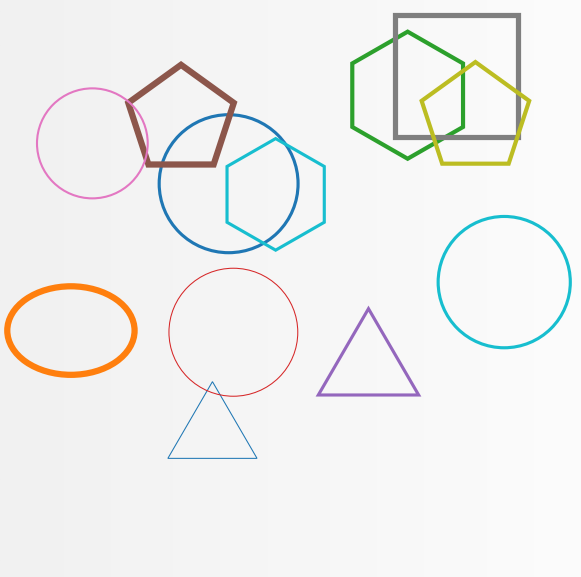[{"shape": "circle", "thickness": 1.5, "radius": 0.6, "center": [0.393, 0.681]}, {"shape": "triangle", "thickness": 0.5, "radius": 0.44, "center": [0.366, 0.25]}, {"shape": "oval", "thickness": 3, "radius": 0.55, "center": [0.122, 0.427]}, {"shape": "hexagon", "thickness": 2, "radius": 0.55, "center": [0.701, 0.834]}, {"shape": "circle", "thickness": 0.5, "radius": 0.55, "center": [0.401, 0.424]}, {"shape": "triangle", "thickness": 1.5, "radius": 0.5, "center": [0.634, 0.365]}, {"shape": "pentagon", "thickness": 3, "radius": 0.48, "center": [0.311, 0.791]}, {"shape": "circle", "thickness": 1, "radius": 0.48, "center": [0.159, 0.751]}, {"shape": "square", "thickness": 2.5, "radius": 0.53, "center": [0.785, 0.868]}, {"shape": "pentagon", "thickness": 2, "radius": 0.49, "center": [0.818, 0.794]}, {"shape": "hexagon", "thickness": 1.5, "radius": 0.48, "center": [0.474, 0.663]}, {"shape": "circle", "thickness": 1.5, "radius": 0.57, "center": [0.867, 0.511]}]